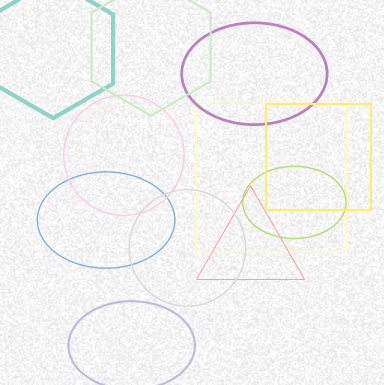[{"shape": "hexagon", "thickness": 3, "radius": 0.9, "center": [0.138, 0.873]}, {"shape": "square", "thickness": 1, "radius": 0.98, "center": [0.704, 0.543]}, {"shape": "oval", "thickness": 1.5, "radius": 0.82, "center": [0.342, 0.103]}, {"shape": "triangle", "thickness": 0.5, "radius": 0.81, "center": [0.651, 0.355]}, {"shape": "oval", "thickness": 1, "radius": 0.89, "center": [0.276, 0.428]}, {"shape": "oval", "thickness": 1, "radius": 0.67, "center": [0.765, 0.474]}, {"shape": "circle", "thickness": 1, "radius": 0.78, "center": [0.322, 0.597]}, {"shape": "circle", "thickness": 1, "radius": 0.76, "center": [0.487, 0.356]}, {"shape": "oval", "thickness": 2, "radius": 0.94, "center": [0.661, 0.809]}, {"shape": "hexagon", "thickness": 1.5, "radius": 0.89, "center": [0.392, 0.878]}, {"shape": "square", "thickness": 1.5, "radius": 0.68, "center": [0.827, 0.592]}]